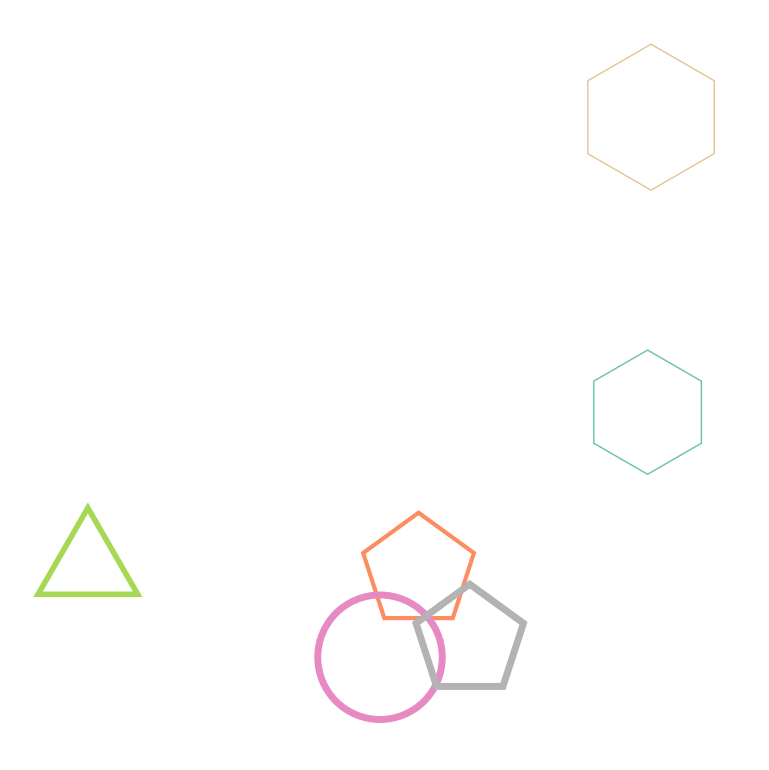[{"shape": "hexagon", "thickness": 0.5, "radius": 0.4, "center": [0.841, 0.465]}, {"shape": "pentagon", "thickness": 1.5, "radius": 0.38, "center": [0.544, 0.258]}, {"shape": "circle", "thickness": 2.5, "radius": 0.4, "center": [0.494, 0.146]}, {"shape": "triangle", "thickness": 2, "radius": 0.37, "center": [0.114, 0.266]}, {"shape": "hexagon", "thickness": 0.5, "radius": 0.47, "center": [0.845, 0.848]}, {"shape": "pentagon", "thickness": 2.5, "radius": 0.37, "center": [0.61, 0.168]}]